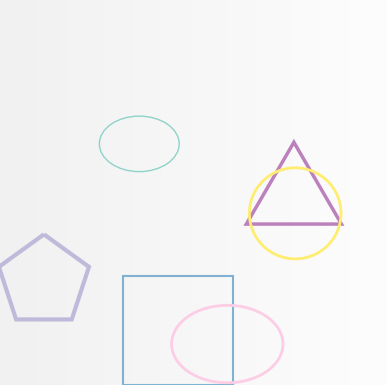[{"shape": "oval", "thickness": 1, "radius": 0.51, "center": [0.359, 0.626]}, {"shape": "pentagon", "thickness": 3, "radius": 0.61, "center": [0.113, 0.269]}, {"shape": "square", "thickness": 1.5, "radius": 0.71, "center": [0.46, 0.14]}, {"shape": "oval", "thickness": 2, "radius": 0.72, "center": [0.587, 0.106]}, {"shape": "triangle", "thickness": 2.5, "radius": 0.71, "center": [0.758, 0.489]}, {"shape": "circle", "thickness": 2, "radius": 0.59, "center": [0.762, 0.446]}]